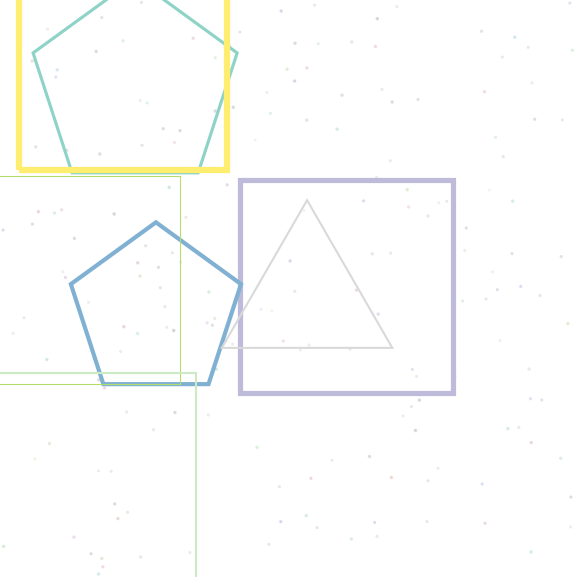[{"shape": "pentagon", "thickness": 1.5, "radius": 0.93, "center": [0.234, 0.85]}, {"shape": "square", "thickness": 2.5, "radius": 0.92, "center": [0.6, 0.503]}, {"shape": "pentagon", "thickness": 2, "radius": 0.77, "center": [0.27, 0.459]}, {"shape": "square", "thickness": 0.5, "radius": 0.9, "center": [0.131, 0.514]}, {"shape": "triangle", "thickness": 1, "radius": 0.85, "center": [0.532, 0.482]}, {"shape": "square", "thickness": 1, "radius": 0.93, "center": [0.154, 0.168]}, {"shape": "square", "thickness": 3, "radius": 0.9, "center": [0.213, 0.885]}]